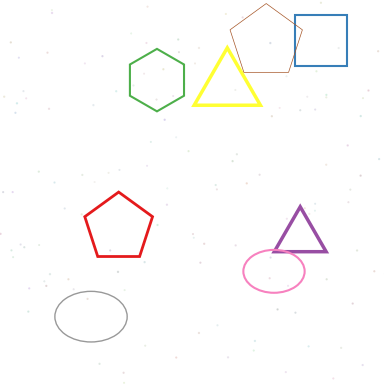[{"shape": "pentagon", "thickness": 2, "radius": 0.46, "center": [0.308, 0.409]}, {"shape": "square", "thickness": 1.5, "radius": 0.34, "center": [0.833, 0.895]}, {"shape": "hexagon", "thickness": 1.5, "radius": 0.41, "center": [0.408, 0.792]}, {"shape": "triangle", "thickness": 2.5, "radius": 0.39, "center": [0.78, 0.385]}, {"shape": "triangle", "thickness": 2.5, "radius": 0.5, "center": [0.59, 0.776]}, {"shape": "pentagon", "thickness": 0.5, "radius": 0.49, "center": [0.691, 0.892]}, {"shape": "oval", "thickness": 1.5, "radius": 0.4, "center": [0.712, 0.295]}, {"shape": "oval", "thickness": 1, "radius": 0.47, "center": [0.236, 0.178]}]